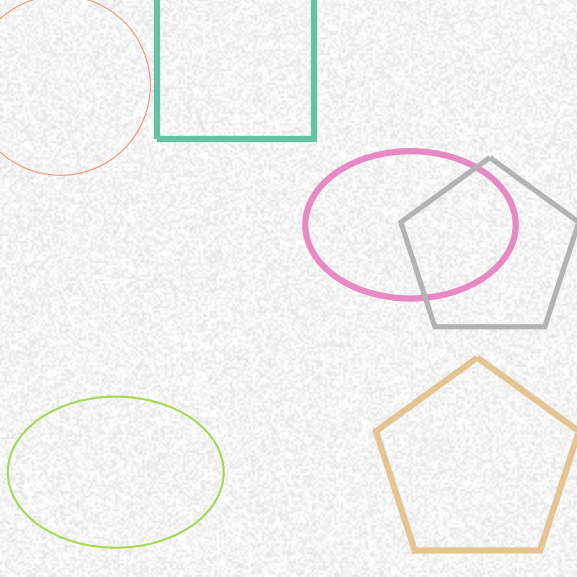[{"shape": "square", "thickness": 3, "radius": 0.68, "center": [0.408, 0.895]}, {"shape": "circle", "thickness": 0.5, "radius": 0.78, "center": [0.105, 0.851]}, {"shape": "oval", "thickness": 3, "radius": 0.91, "center": [0.711, 0.61]}, {"shape": "oval", "thickness": 1, "radius": 0.93, "center": [0.2, 0.182]}, {"shape": "pentagon", "thickness": 3, "radius": 0.92, "center": [0.827, 0.195]}, {"shape": "pentagon", "thickness": 2.5, "radius": 0.81, "center": [0.848, 0.564]}]